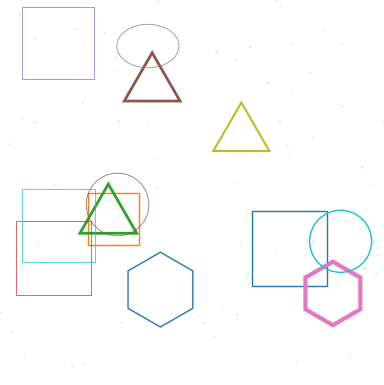[{"shape": "hexagon", "thickness": 1, "radius": 0.49, "center": [0.417, 0.248]}, {"shape": "square", "thickness": 1, "radius": 0.49, "center": [0.752, 0.355]}, {"shape": "square", "thickness": 1, "radius": 0.33, "center": [0.294, 0.432]}, {"shape": "triangle", "thickness": 2, "radius": 0.43, "center": [0.281, 0.437]}, {"shape": "square", "thickness": 0.5, "radius": 0.48, "center": [0.139, 0.33]}, {"shape": "square", "thickness": 0.5, "radius": 0.47, "center": [0.15, 0.888]}, {"shape": "triangle", "thickness": 2, "radius": 0.42, "center": [0.395, 0.779]}, {"shape": "circle", "thickness": 0.5, "radius": 0.41, "center": [0.305, 0.469]}, {"shape": "hexagon", "thickness": 3, "radius": 0.41, "center": [0.865, 0.238]}, {"shape": "oval", "thickness": 0.5, "radius": 0.4, "center": [0.384, 0.88]}, {"shape": "triangle", "thickness": 1.5, "radius": 0.42, "center": [0.627, 0.65]}, {"shape": "circle", "thickness": 1, "radius": 0.4, "center": [0.885, 0.373]}, {"shape": "square", "thickness": 0.5, "radius": 0.48, "center": [0.152, 0.414]}]